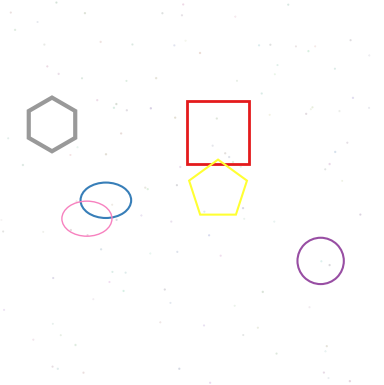[{"shape": "square", "thickness": 2, "radius": 0.4, "center": [0.566, 0.656]}, {"shape": "oval", "thickness": 1.5, "radius": 0.33, "center": [0.275, 0.48]}, {"shape": "circle", "thickness": 1.5, "radius": 0.3, "center": [0.833, 0.322]}, {"shape": "pentagon", "thickness": 1.5, "radius": 0.4, "center": [0.566, 0.506]}, {"shape": "oval", "thickness": 1, "radius": 0.33, "center": [0.226, 0.432]}, {"shape": "hexagon", "thickness": 3, "radius": 0.35, "center": [0.135, 0.677]}]